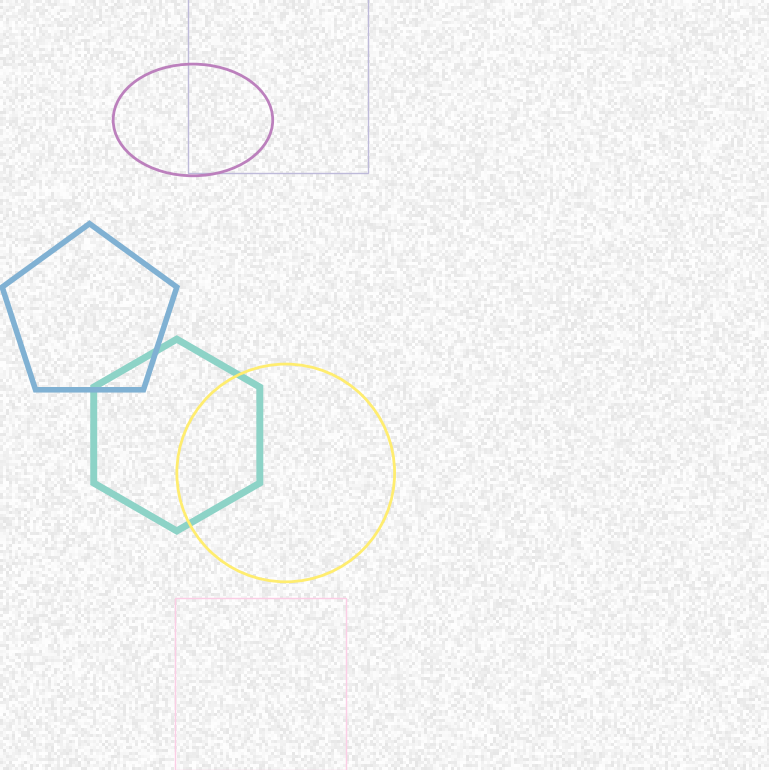[{"shape": "hexagon", "thickness": 2.5, "radius": 0.62, "center": [0.23, 0.435]}, {"shape": "square", "thickness": 0.5, "radius": 0.58, "center": [0.361, 0.892]}, {"shape": "pentagon", "thickness": 2, "radius": 0.6, "center": [0.116, 0.59]}, {"shape": "square", "thickness": 0.5, "radius": 0.56, "center": [0.338, 0.112]}, {"shape": "oval", "thickness": 1, "radius": 0.52, "center": [0.251, 0.844]}, {"shape": "circle", "thickness": 1, "radius": 0.71, "center": [0.371, 0.386]}]